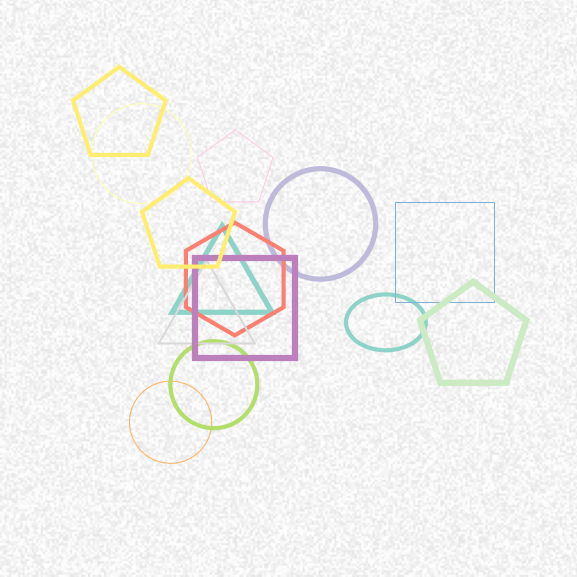[{"shape": "oval", "thickness": 2, "radius": 0.35, "center": [0.668, 0.441]}, {"shape": "triangle", "thickness": 2.5, "radius": 0.5, "center": [0.385, 0.508]}, {"shape": "circle", "thickness": 0.5, "radius": 0.43, "center": [0.245, 0.733]}, {"shape": "circle", "thickness": 2.5, "radius": 0.48, "center": [0.555, 0.611]}, {"shape": "hexagon", "thickness": 2, "radius": 0.49, "center": [0.406, 0.516]}, {"shape": "square", "thickness": 0.5, "radius": 0.43, "center": [0.77, 0.563]}, {"shape": "circle", "thickness": 0.5, "radius": 0.36, "center": [0.295, 0.268]}, {"shape": "circle", "thickness": 2, "radius": 0.38, "center": [0.37, 0.333]}, {"shape": "pentagon", "thickness": 0.5, "radius": 0.34, "center": [0.407, 0.705]}, {"shape": "triangle", "thickness": 1, "radius": 0.48, "center": [0.358, 0.452]}, {"shape": "square", "thickness": 3, "radius": 0.43, "center": [0.425, 0.465]}, {"shape": "pentagon", "thickness": 3, "radius": 0.48, "center": [0.819, 0.415]}, {"shape": "pentagon", "thickness": 2, "radius": 0.42, "center": [0.326, 0.606]}, {"shape": "pentagon", "thickness": 2, "radius": 0.42, "center": [0.207, 0.799]}]